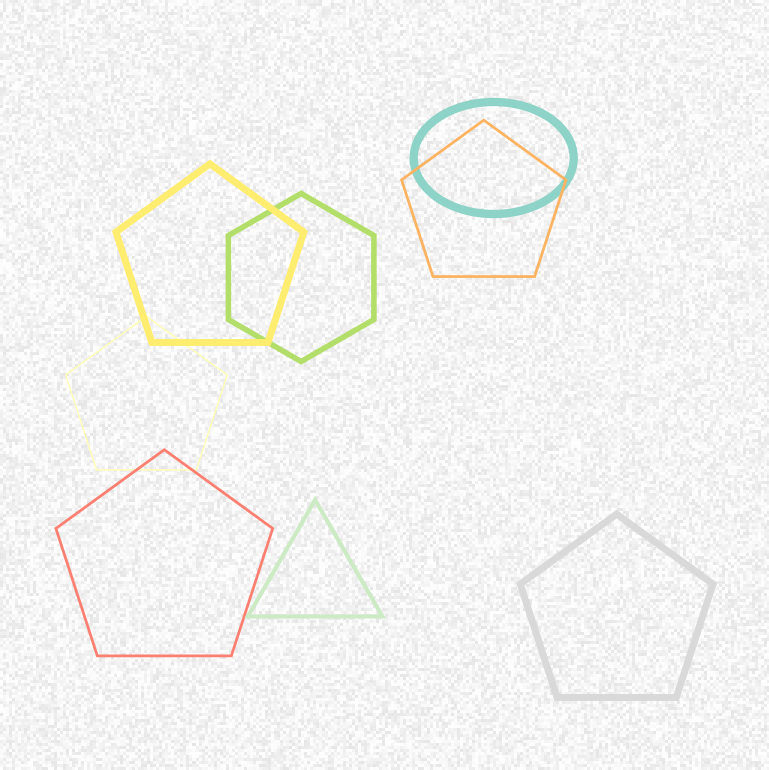[{"shape": "oval", "thickness": 3, "radius": 0.52, "center": [0.641, 0.795]}, {"shape": "pentagon", "thickness": 0.5, "radius": 0.55, "center": [0.19, 0.479]}, {"shape": "pentagon", "thickness": 1, "radius": 0.74, "center": [0.213, 0.268]}, {"shape": "pentagon", "thickness": 1, "radius": 0.56, "center": [0.628, 0.732]}, {"shape": "hexagon", "thickness": 2, "radius": 0.55, "center": [0.391, 0.64]}, {"shape": "pentagon", "thickness": 2.5, "radius": 0.66, "center": [0.801, 0.201]}, {"shape": "triangle", "thickness": 1.5, "radius": 0.5, "center": [0.409, 0.25]}, {"shape": "pentagon", "thickness": 2.5, "radius": 0.64, "center": [0.273, 0.659]}]